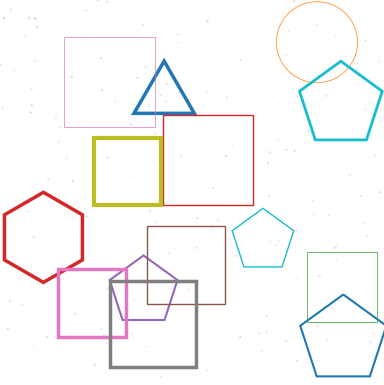[{"shape": "pentagon", "thickness": 1.5, "radius": 0.59, "center": [0.892, 0.118]}, {"shape": "triangle", "thickness": 2.5, "radius": 0.45, "center": [0.426, 0.751]}, {"shape": "circle", "thickness": 0.5, "radius": 0.53, "center": [0.823, 0.89]}, {"shape": "square", "thickness": 0.5, "radius": 0.46, "center": [0.889, 0.254]}, {"shape": "hexagon", "thickness": 2.5, "radius": 0.58, "center": [0.113, 0.383]}, {"shape": "square", "thickness": 1, "radius": 0.59, "center": [0.541, 0.584]}, {"shape": "pentagon", "thickness": 1.5, "radius": 0.46, "center": [0.373, 0.244]}, {"shape": "square", "thickness": 1, "radius": 0.51, "center": [0.484, 0.311]}, {"shape": "square", "thickness": 0.5, "radius": 0.59, "center": [0.284, 0.788]}, {"shape": "square", "thickness": 2.5, "radius": 0.44, "center": [0.238, 0.212]}, {"shape": "square", "thickness": 2.5, "radius": 0.56, "center": [0.398, 0.159]}, {"shape": "square", "thickness": 3, "radius": 0.44, "center": [0.332, 0.555]}, {"shape": "pentagon", "thickness": 1, "radius": 0.42, "center": [0.683, 0.375]}, {"shape": "pentagon", "thickness": 2, "radius": 0.57, "center": [0.885, 0.728]}]